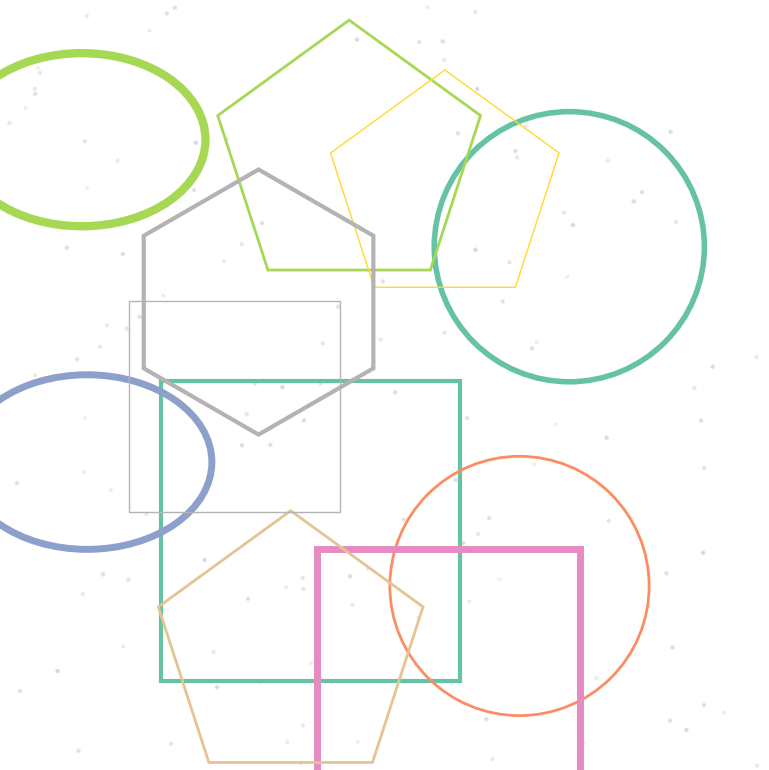[{"shape": "circle", "thickness": 2, "radius": 0.88, "center": [0.739, 0.68]}, {"shape": "square", "thickness": 1.5, "radius": 0.97, "center": [0.403, 0.31]}, {"shape": "circle", "thickness": 1, "radius": 0.84, "center": [0.675, 0.239]}, {"shape": "oval", "thickness": 2.5, "radius": 0.81, "center": [0.113, 0.4]}, {"shape": "square", "thickness": 2.5, "radius": 0.85, "center": [0.583, 0.116]}, {"shape": "oval", "thickness": 3, "radius": 0.8, "center": [0.106, 0.819]}, {"shape": "pentagon", "thickness": 1, "radius": 0.9, "center": [0.453, 0.794]}, {"shape": "pentagon", "thickness": 0.5, "radius": 0.78, "center": [0.578, 0.753]}, {"shape": "pentagon", "thickness": 1, "radius": 0.9, "center": [0.378, 0.156]}, {"shape": "hexagon", "thickness": 1.5, "radius": 0.86, "center": [0.336, 0.608]}, {"shape": "square", "thickness": 0.5, "radius": 0.68, "center": [0.305, 0.472]}]